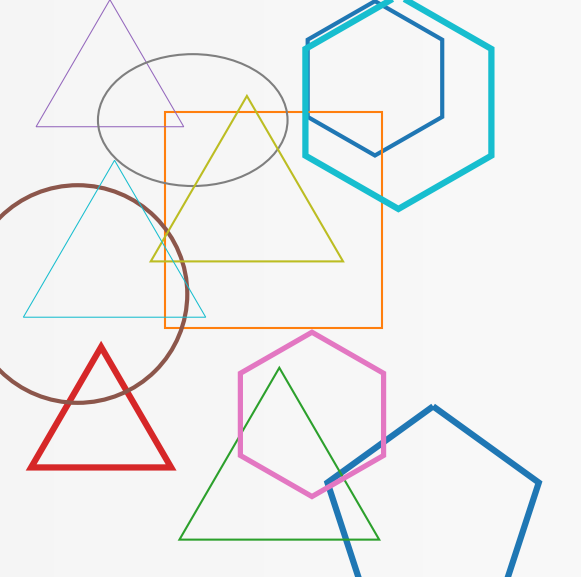[{"shape": "pentagon", "thickness": 3, "radius": 0.96, "center": [0.745, 0.104]}, {"shape": "hexagon", "thickness": 2, "radius": 0.67, "center": [0.645, 0.864]}, {"shape": "square", "thickness": 1, "radius": 0.93, "center": [0.471, 0.618]}, {"shape": "triangle", "thickness": 1, "radius": 0.99, "center": [0.481, 0.164]}, {"shape": "triangle", "thickness": 3, "radius": 0.7, "center": [0.174, 0.259]}, {"shape": "triangle", "thickness": 0.5, "radius": 0.73, "center": [0.189, 0.853]}, {"shape": "circle", "thickness": 2, "radius": 0.94, "center": [0.134, 0.49]}, {"shape": "hexagon", "thickness": 2.5, "radius": 0.71, "center": [0.537, 0.282]}, {"shape": "oval", "thickness": 1, "radius": 0.82, "center": [0.332, 0.791]}, {"shape": "triangle", "thickness": 1, "radius": 0.95, "center": [0.425, 0.642]}, {"shape": "hexagon", "thickness": 3, "radius": 0.92, "center": [0.685, 0.822]}, {"shape": "triangle", "thickness": 0.5, "radius": 0.91, "center": [0.197, 0.54]}]